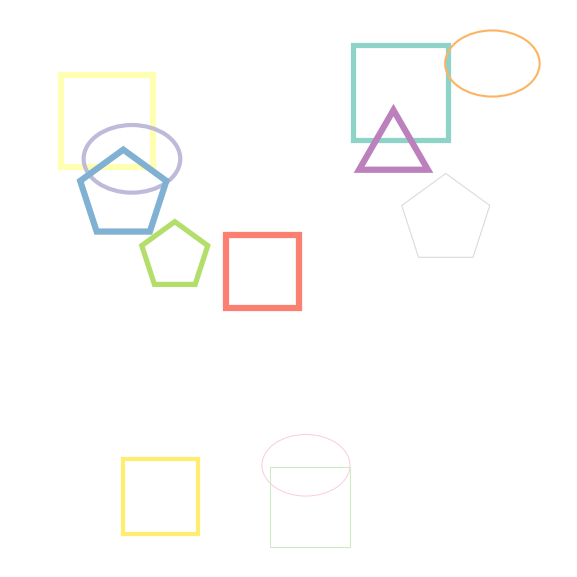[{"shape": "square", "thickness": 2.5, "radius": 0.41, "center": [0.694, 0.839]}, {"shape": "square", "thickness": 3, "radius": 0.4, "center": [0.186, 0.789]}, {"shape": "oval", "thickness": 2, "radius": 0.42, "center": [0.228, 0.724]}, {"shape": "square", "thickness": 3, "radius": 0.31, "center": [0.454, 0.529]}, {"shape": "pentagon", "thickness": 3, "radius": 0.39, "center": [0.213, 0.662]}, {"shape": "oval", "thickness": 1, "radius": 0.41, "center": [0.853, 0.889]}, {"shape": "pentagon", "thickness": 2.5, "radius": 0.3, "center": [0.303, 0.555]}, {"shape": "oval", "thickness": 0.5, "radius": 0.38, "center": [0.53, 0.193]}, {"shape": "pentagon", "thickness": 0.5, "radius": 0.4, "center": [0.772, 0.619]}, {"shape": "triangle", "thickness": 3, "radius": 0.34, "center": [0.681, 0.74]}, {"shape": "square", "thickness": 0.5, "radius": 0.35, "center": [0.537, 0.122]}, {"shape": "square", "thickness": 2, "radius": 0.33, "center": [0.278, 0.139]}]